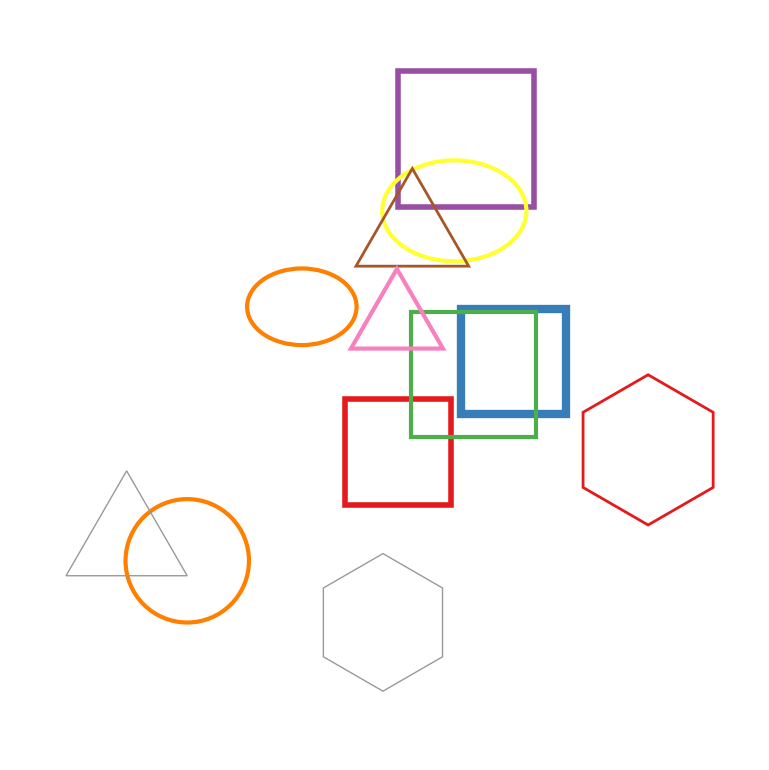[{"shape": "square", "thickness": 2, "radius": 0.35, "center": [0.517, 0.413]}, {"shape": "hexagon", "thickness": 1, "radius": 0.49, "center": [0.842, 0.416]}, {"shape": "square", "thickness": 3, "radius": 0.34, "center": [0.666, 0.53]}, {"shape": "square", "thickness": 1.5, "radius": 0.41, "center": [0.615, 0.513]}, {"shape": "square", "thickness": 2, "radius": 0.44, "center": [0.606, 0.819]}, {"shape": "circle", "thickness": 1.5, "radius": 0.4, "center": [0.243, 0.272]}, {"shape": "oval", "thickness": 1.5, "radius": 0.36, "center": [0.392, 0.602]}, {"shape": "oval", "thickness": 1.5, "radius": 0.47, "center": [0.59, 0.726]}, {"shape": "triangle", "thickness": 1, "radius": 0.42, "center": [0.535, 0.697]}, {"shape": "triangle", "thickness": 1.5, "radius": 0.34, "center": [0.516, 0.582]}, {"shape": "triangle", "thickness": 0.5, "radius": 0.45, "center": [0.164, 0.298]}, {"shape": "hexagon", "thickness": 0.5, "radius": 0.45, "center": [0.497, 0.192]}]